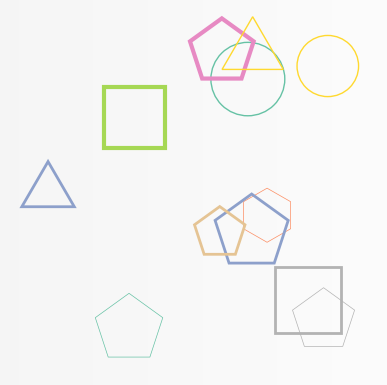[{"shape": "circle", "thickness": 1, "radius": 0.48, "center": [0.64, 0.795]}, {"shape": "pentagon", "thickness": 0.5, "radius": 0.46, "center": [0.333, 0.147]}, {"shape": "hexagon", "thickness": 0.5, "radius": 0.35, "center": [0.689, 0.441]}, {"shape": "pentagon", "thickness": 2, "radius": 0.5, "center": [0.649, 0.397]}, {"shape": "triangle", "thickness": 2, "radius": 0.39, "center": [0.124, 0.502]}, {"shape": "pentagon", "thickness": 3, "radius": 0.43, "center": [0.572, 0.866]}, {"shape": "square", "thickness": 3, "radius": 0.4, "center": [0.348, 0.694]}, {"shape": "circle", "thickness": 1, "radius": 0.4, "center": [0.846, 0.828]}, {"shape": "triangle", "thickness": 1, "radius": 0.46, "center": [0.652, 0.865]}, {"shape": "pentagon", "thickness": 2, "radius": 0.34, "center": [0.567, 0.395]}, {"shape": "square", "thickness": 2, "radius": 0.42, "center": [0.795, 0.221]}, {"shape": "pentagon", "thickness": 0.5, "radius": 0.42, "center": [0.835, 0.168]}]